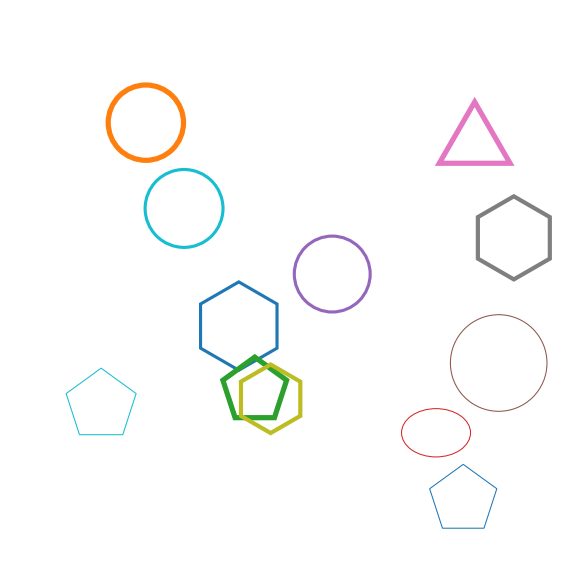[{"shape": "pentagon", "thickness": 0.5, "radius": 0.31, "center": [0.802, 0.134]}, {"shape": "hexagon", "thickness": 1.5, "radius": 0.38, "center": [0.413, 0.434]}, {"shape": "circle", "thickness": 2.5, "radius": 0.33, "center": [0.253, 0.787]}, {"shape": "pentagon", "thickness": 2.5, "radius": 0.29, "center": [0.441, 0.323]}, {"shape": "oval", "thickness": 0.5, "radius": 0.3, "center": [0.755, 0.25]}, {"shape": "circle", "thickness": 1.5, "radius": 0.33, "center": [0.575, 0.525]}, {"shape": "circle", "thickness": 0.5, "radius": 0.42, "center": [0.864, 0.371]}, {"shape": "triangle", "thickness": 2.5, "radius": 0.35, "center": [0.822, 0.752]}, {"shape": "hexagon", "thickness": 2, "radius": 0.36, "center": [0.89, 0.587]}, {"shape": "hexagon", "thickness": 2, "radius": 0.3, "center": [0.469, 0.309]}, {"shape": "circle", "thickness": 1.5, "radius": 0.34, "center": [0.319, 0.638]}, {"shape": "pentagon", "thickness": 0.5, "radius": 0.32, "center": [0.175, 0.298]}]